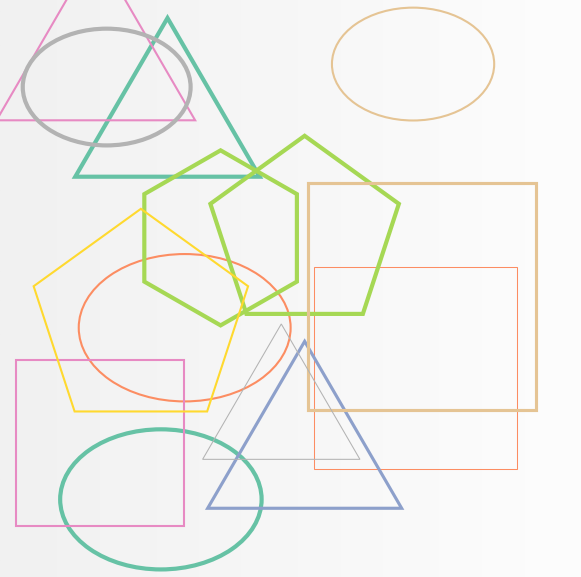[{"shape": "triangle", "thickness": 2, "radius": 0.92, "center": [0.288, 0.785]}, {"shape": "oval", "thickness": 2, "radius": 0.87, "center": [0.277, 0.134]}, {"shape": "oval", "thickness": 1, "radius": 0.91, "center": [0.318, 0.432]}, {"shape": "square", "thickness": 0.5, "radius": 0.87, "center": [0.715, 0.363]}, {"shape": "triangle", "thickness": 1.5, "radius": 0.96, "center": [0.524, 0.215]}, {"shape": "square", "thickness": 1, "radius": 0.72, "center": [0.172, 0.232]}, {"shape": "triangle", "thickness": 1, "radius": 0.99, "center": [0.165, 0.889]}, {"shape": "hexagon", "thickness": 2, "radius": 0.76, "center": [0.38, 0.587]}, {"shape": "pentagon", "thickness": 2, "radius": 0.85, "center": [0.524, 0.593]}, {"shape": "pentagon", "thickness": 1, "radius": 0.97, "center": [0.242, 0.444]}, {"shape": "square", "thickness": 1.5, "radius": 0.98, "center": [0.726, 0.485]}, {"shape": "oval", "thickness": 1, "radius": 0.7, "center": [0.711, 0.888]}, {"shape": "triangle", "thickness": 0.5, "radius": 0.78, "center": [0.484, 0.282]}, {"shape": "oval", "thickness": 2, "radius": 0.72, "center": [0.184, 0.848]}]